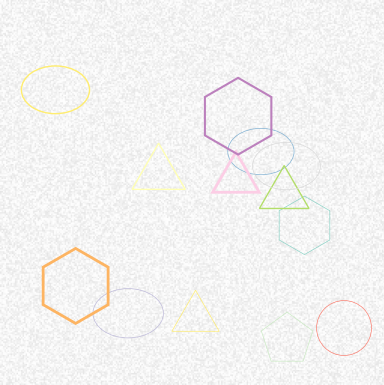[{"shape": "hexagon", "thickness": 0.5, "radius": 0.38, "center": [0.791, 0.415]}, {"shape": "triangle", "thickness": 1, "radius": 0.4, "center": [0.412, 0.548]}, {"shape": "oval", "thickness": 0.5, "radius": 0.46, "center": [0.333, 0.186]}, {"shape": "circle", "thickness": 0.5, "radius": 0.36, "center": [0.894, 0.148]}, {"shape": "oval", "thickness": 0.5, "radius": 0.43, "center": [0.678, 0.606]}, {"shape": "hexagon", "thickness": 2, "radius": 0.49, "center": [0.196, 0.257]}, {"shape": "triangle", "thickness": 1, "radius": 0.37, "center": [0.738, 0.496]}, {"shape": "triangle", "thickness": 2, "radius": 0.35, "center": [0.613, 0.536]}, {"shape": "oval", "thickness": 0.5, "radius": 0.44, "center": [0.744, 0.569]}, {"shape": "hexagon", "thickness": 1.5, "radius": 0.5, "center": [0.619, 0.698]}, {"shape": "pentagon", "thickness": 0.5, "radius": 0.35, "center": [0.746, 0.119]}, {"shape": "triangle", "thickness": 0.5, "radius": 0.36, "center": [0.508, 0.175]}, {"shape": "oval", "thickness": 1, "radius": 0.44, "center": [0.144, 0.767]}]